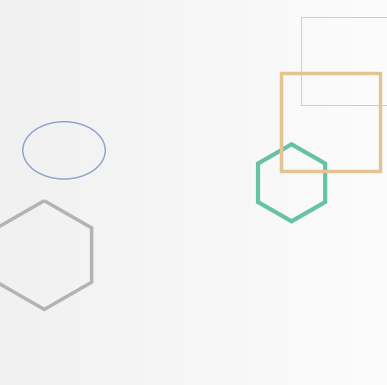[{"shape": "hexagon", "thickness": 3, "radius": 0.5, "center": [0.752, 0.525]}, {"shape": "oval", "thickness": 1, "radius": 0.53, "center": [0.165, 0.609]}, {"shape": "square", "thickness": 0.5, "radius": 0.57, "center": [0.892, 0.841]}, {"shape": "square", "thickness": 2.5, "radius": 0.63, "center": [0.853, 0.683]}, {"shape": "hexagon", "thickness": 2.5, "radius": 0.71, "center": [0.114, 0.337]}]